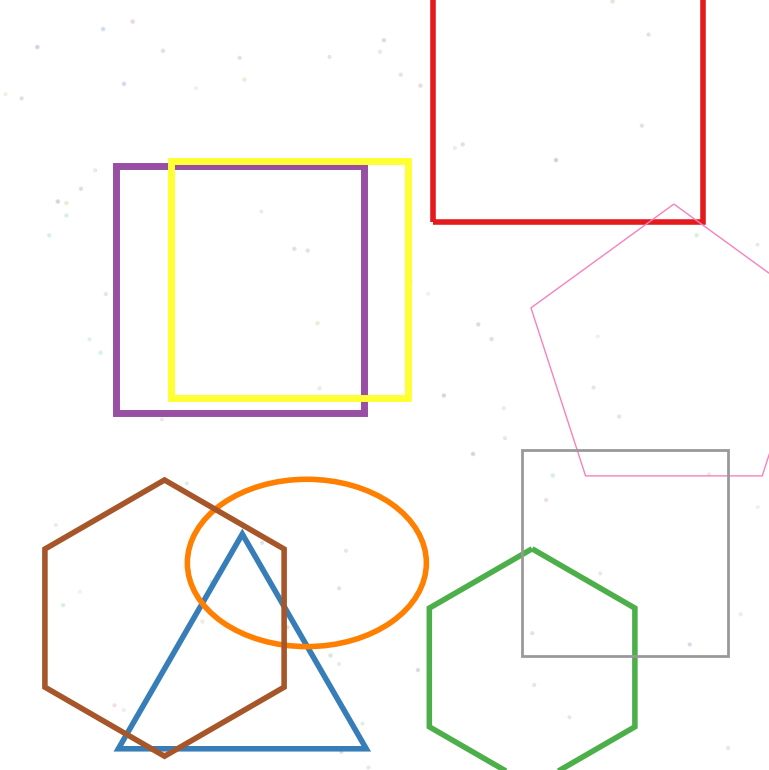[{"shape": "square", "thickness": 2, "radius": 0.88, "center": [0.738, 0.887]}, {"shape": "triangle", "thickness": 2, "radius": 0.93, "center": [0.315, 0.121]}, {"shape": "hexagon", "thickness": 2, "radius": 0.77, "center": [0.691, 0.133]}, {"shape": "square", "thickness": 2.5, "radius": 0.8, "center": [0.312, 0.624]}, {"shape": "oval", "thickness": 2, "radius": 0.78, "center": [0.399, 0.269]}, {"shape": "square", "thickness": 2.5, "radius": 0.77, "center": [0.376, 0.637]}, {"shape": "hexagon", "thickness": 2, "radius": 0.9, "center": [0.214, 0.197]}, {"shape": "pentagon", "thickness": 0.5, "radius": 0.98, "center": [0.875, 0.54]}, {"shape": "square", "thickness": 1, "radius": 0.67, "center": [0.812, 0.282]}]